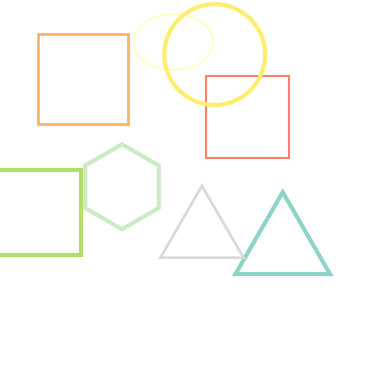[{"shape": "triangle", "thickness": 3, "radius": 0.71, "center": [0.734, 0.359]}, {"shape": "oval", "thickness": 1, "radius": 0.52, "center": [0.45, 0.891]}, {"shape": "square", "thickness": 1.5, "radius": 0.54, "center": [0.643, 0.696]}, {"shape": "square", "thickness": 2, "radius": 0.59, "center": [0.215, 0.795]}, {"shape": "square", "thickness": 3, "radius": 0.55, "center": [0.1, 0.448]}, {"shape": "triangle", "thickness": 2, "radius": 0.62, "center": [0.525, 0.393]}, {"shape": "hexagon", "thickness": 3, "radius": 0.55, "center": [0.317, 0.515]}, {"shape": "circle", "thickness": 3, "radius": 0.65, "center": [0.558, 0.858]}]